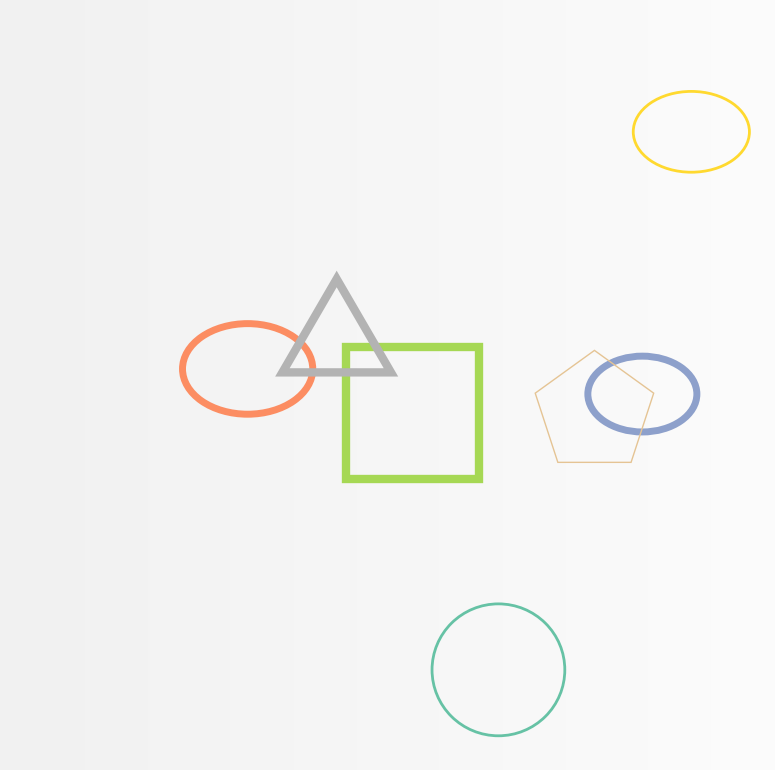[{"shape": "circle", "thickness": 1, "radius": 0.43, "center": [0.643, 0.13]}, {"shape": "oval", "thickness": 2.5, "radius": 0.42, "center": [0.32, 0.521]}, {"shape": "oval", "thickness": 2.5, "radius": 0.35, "center": [0.829, 0.488]}, {"shape": "square", "thickness": 3, "radius": 0.43, "center": [0.533, 0.463]}, {"shape": "oval", "thickness": 1, "radius": 0.37, "center": [0.892, 0.829]}, {"shape": "pentagon", "thickness": 0.5, "radius": 0.4, "center": [0.767, 0.465]}, {"shape": "triangle", "thickness": 3, "radius": 0.4, "center": [0.434, 0.557]}]